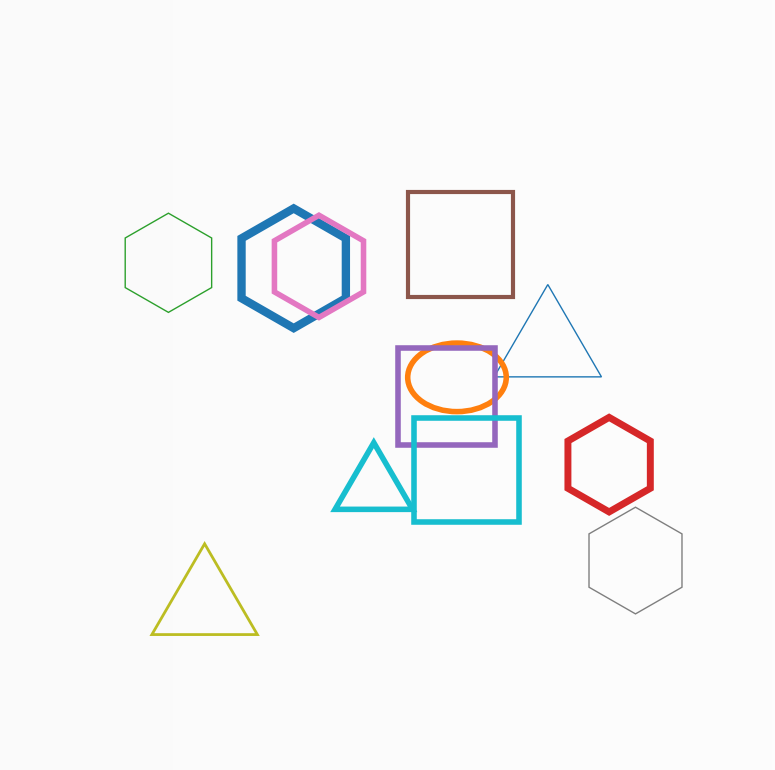[{"shape": "hexagon", "thickness": 3, "radius": 0.39, "center": [0.379, 0.652]}, {"shape": "triangle", "thickness": 0.5, "radius": 0.4, "center": [0.707, 0.551]}, {"shape": "oval", "thickness": 2, "radius": 0.32, "center": [0.59, 0.51]}, {"shape": "hexagon", "thickness": 0.5, "radius": 0.32, "center": [0.217, 0.659]}, {"shape": "hexagon", "thickness": 2.5, "radius": 0.31, "center": [0.786, 0.397]}, {"shape": "square", "thickness": 2, "radius": 0.31, "center": [0.576, 0.485]}, {"shape": "square", "thickness": 1.5, "radius": 0.34, "center": [0.594, 0.683]}, {"shape": "hexagon", "thickness": 2, "radius": 0.33, "center": [0.412, 0.654]}, {"shape": "hexagon", "thickness": 0.5, "radius": 0.35, "center": [0.82, 0.272]}, {"shape": "triangle", "thickness": 1, "radius": 0.39, "center": [0.264, 0.215]}, {"shape": "triangle", "thickness": 2, "radius": 0.29, "center": [0.482, 0.367]}, {"shape": "square", "thickness": 2, "radius": 0.34, "center": [0.602, 0.389]}]